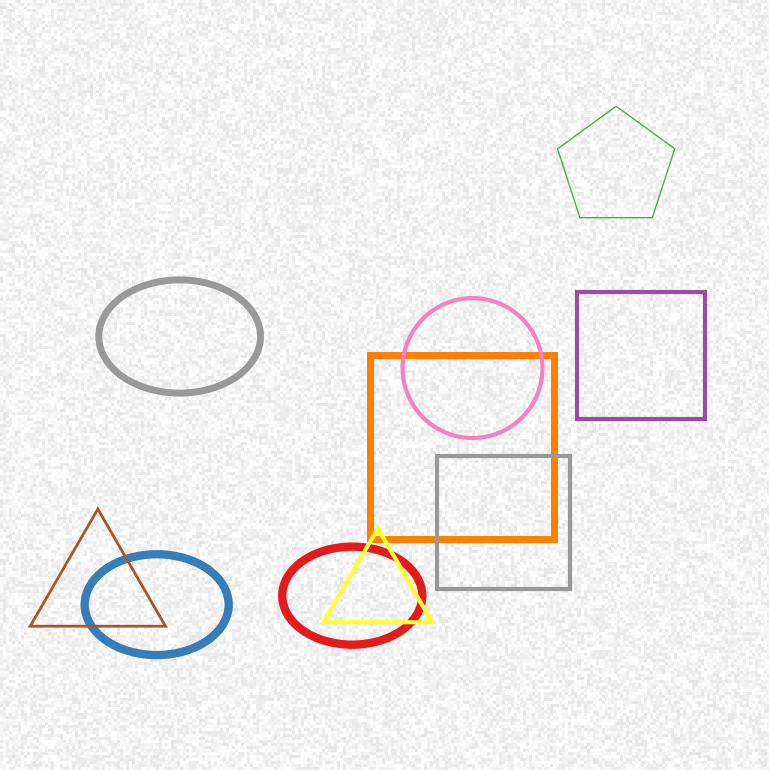[{"shape": "oval", "thickness": 3, "radius": 0.45, "center": [0.457, 0.226]}, {"shape": "oval", "thickness": 3, "radius": 0.47, "center": [0.203, 0.215]}, {"shape": "pentagon", "thickness": 0.5, "radius": 0.4, "center": [0.8, 0.782]}, {"shape": "square", "thickness": 1.5, "radius": 0.41, "center": [0.833, 0.539]}, {"shape": "square", "thickness": 2.5, "radius": 0.6, "center": [0.6, 0.419]}, {"shape": "triangle", "thickness": 1.5, "radius": 0.41, "center": [0.491, 0.233]}, {"shape": "triangle", "thickness": 1, "radius": 0.51, "center": [0.127, 0.237]}, {"shape": "circle", "thickness": 1.5, "radius": 0.45, "center": [0.614, 0.522]}, {"shape": "square", "thickness": 1.5, "radius": 0.43, "center": [0.654, 0.321]}, {"shape": "oval", "thickness": 2.5, "radius": 0.53, "center": [0.233, 0.563]}]